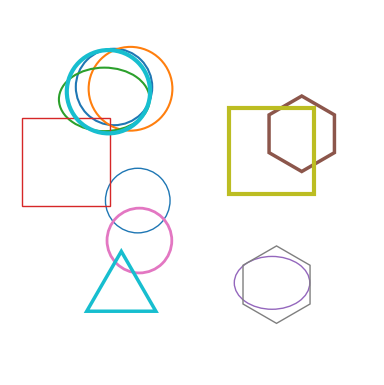[{"shape": "circle", "thickness": 1.5, "radius": 0.5, "center": [0.296, 0.774]}, {"shape": "circle", "thickness": 1, "radius": 0.42, "center": [0.358, 0.479]}, {"shape": "circle", "thickness": 1.5, "radius": 0.54, "center": [0.339, 0.769]}, {"shape": "oval", "thickness": 1.5, "radius": 0.59, "center": [0.271, 0.742]}, {"shape": "square", "thickness": 1, "radius": 0.57, "center": [0.17, 0.579]}, {"shape": "oval", "thickness": 1, "radius": 0.49, "center": [0.707, 0.265]}, {"shape": "hexagon", "thickness": 2.5, "radius": 0.49, "center": [0.784, 0.653]}, {"shape": "circle", "thickness": 2, "radius": 0.42, "center": [0.362, 0.375]}, {"shape": "hexagon", "thickness": 1, "radius": 0.5, "center": [0.718, 0.261]}, {"shape": "square", "thickness": 3, "radius": 0.56, "center": [0.705, 0.607]}, {"shape": "triangle", "thickness": 2.5, "radius": 0.52, "center": [0.315, 0.243]}, {"shape": "circle", "thickness": 3, "radius": 0.54, "center": [0.282, 0.762]}]